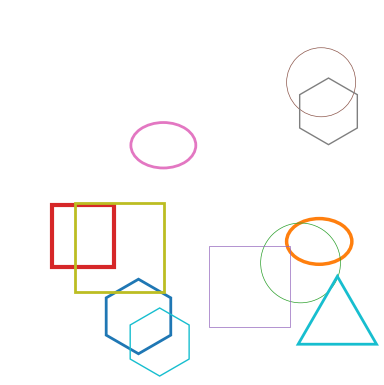[{"shape": "hexagon", "thickness": 2, "radius": 0.48, "center": [0.36, 0.178]}, {"shape": "oval", "thickness": 2.5, "radius": 0.42, "center": [0.829, 0.373]}, {"shape": "circle", "thickness": 0.5, "radius": 0.52, "center": [0.781, 0.317]}, {"shape": "square", "thickness": 3, "radius": 0.4, "center": [0.216, 0.387]}, {"shape": "square", "thickness": 0.5, "radius": 0.53, "center": [0.647, 0.256]}, {"shape": "circle", "thickness": 0.5, "radius": 0.45, "center": [0.834, 0.786]}, {"shape": "oval", "thickness": 2, "radius": 0.42, "center": [0.424, 0.623]}, {"shape": "hexagon", "thickness": 1, "radius": 0.43, "center": [0.853, 0.711]}, {"shape": "square", "thickness": 2, "radius": 0.58, "center": [0.31, 0.357]}, {"shape": "hexagon", "thickness": 1, "radius": 0.44, "center": [0.415, 0.112]}, {"shape": "triangle", "thickness": 2, "radius": 0.59, "center": [0.876, 0.165]}]